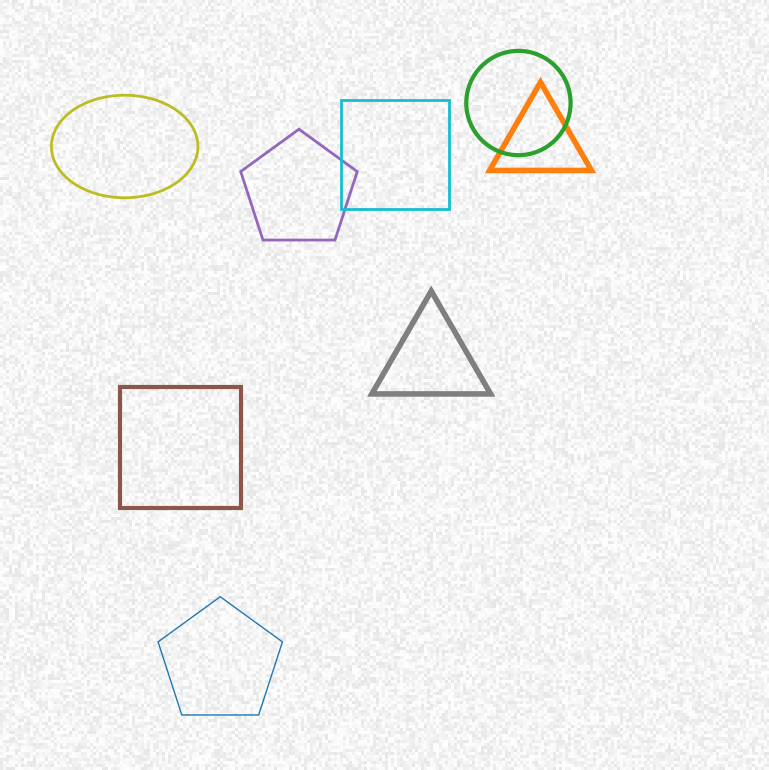[{"shape": "pentagon", "thickness": 0.5, "radius": 0.42, "center": [0.286, 0.14]}, {"shape": "triangle", "thickness": 2, "radius": 0.38, "center": [0.702, 0.817]}, {"shape": "circle", "thickness": 1.5, "radius": 0.34, "center": [0.673, 0.866]}, {"shape": "pentagon", "thickness": 1, "radius": 0.4, "center": [0.388, 0.753]}, {"shape": "square", "thickness": 1.5, "radius": 0.39, "center": [0.234, 0.419]}, {"shape": "triangle", "thickness": 2, "radius": 0.45, "center": [0.56, 0.533]}, {"shape": "oval", "thickness": 1, "radius": 0.48, "center": [0.162, 0.81]}, {"shape": "square", "thickness": 1, "radius": 0.35, "center": [0.513, 0.8]}]